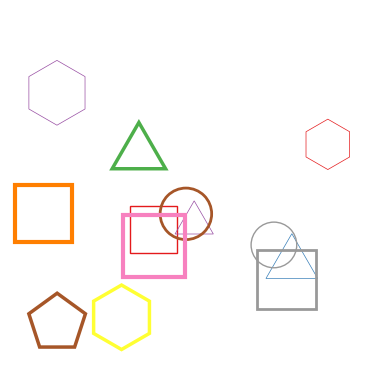[{"shape": "hexagon", "thickness": 0.5, "radius": 0.33, "center": [0.852, 0.625]}, {"shape": "square", "thickness": 1, "radius": 0.31, "center": [0.398, 0.403]}, {"shape": "triangle", "thickness": 0.5, "radius": 0.39, "center": [0.758, 0.315]}, {"shape": "triangle", "thickness": 2.5, "radius": 0.4, "center": [0.361, 0.602]}, {"shape": "triangle", "thickness": 0.5, "radius": 0.29, "center": [0.504, 0.421]}, {"shape": "hexagon", "thickness": 0.5, "radius": 0.42, "center": [0.148, 0.759]}, {"shape": "square", "thickness": 3, "radius": 0.37, "center": [0.114, 0.445]}, {"shape": "hexagon", "thickness": 2.5, "radius": 0.42, "center": [0.316, 0.176]}, {"shape": "circle", "thickness": 2, "radius": 0.33, "center": [0.483, 0.445]}, {"shape": "pentagon", "thickness": 2.5, "radius": 0.39, "center": [0.148, 0.161]}, {"shape": "square", "thickness": 3, "radius": 0.4, "center": [0.399, 0.361]}, {"shape": "circle", "thickness": 1, "radius": 0.3, "center": [0.711, 0.364]}, {"shape": "square", "thickness": 2, "radius": 0.39, "center": [0.744, 0.274]}]